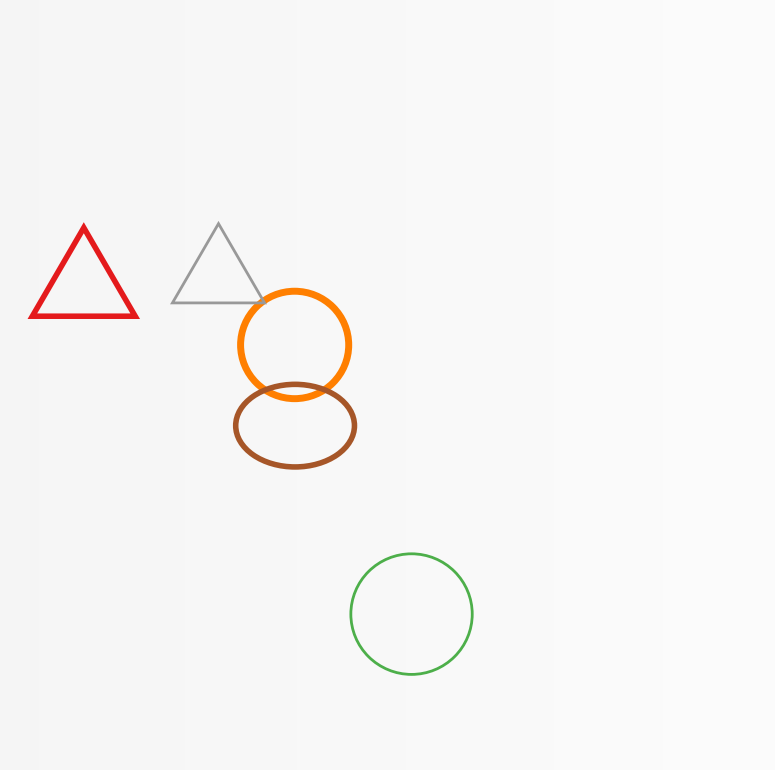[{"shape": "triangle", "thickness": 2, "radius": 0.38, "center": [0.108, 0.628]}, {"shape": "circle", "thickness": 1, "radius": 0.39, "center": [0.531, 0.202]}, {"shape": "circle", "thickness": 2.5, "radius": 0.35, "center": [0.38, 0.552]}, {"shape": "oval", "thickness": 2, "radius": 0.38, "center": [0.381, 0.447]}, {"shape": "triangle", "thickness": 1, "radius": 0.34, "center": [0.282, 0.641]}]